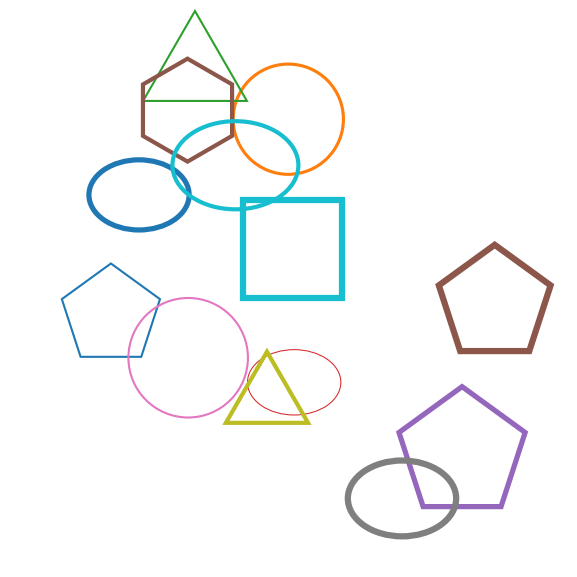[{"shape": "pentagon", "thickness": 1, "radius": 0.45, "center": [0.192, 0.454]}, {"shape": "oval", "thickness": 2.5, "radius": 0.43, "center": [0.241, 0.662]}, {"shape": "circle", "thickness": 1.5, "radius": 0.48, "center": [0.499, 0.793]}, {"shape": "triangle", "thickness": 1, "radius": 0.52, "center": [0.338, 0.876]}, {"shape": "oval", "thickness": 0.5, "radius": 0.4, "center": [0.509, 0.337]}, {"shape": "pentagon", "thickness": 2.5, "radius": 0.57, "center": [0.8, 0.215]}, {"shape": "hexagon", "thickness": 2, "radius": 0.45, "center": [0.325, 0.808]}, {"shape": "pentagon", "thickness": 3, "radius": 0.51, "center": [0.857, 0.474]}, {"shape": "circle", "thickness": 1, "radius": 0.52, "center": [0.326, 0.38]}, {"shape": "oval", "thickness": 3, "radius": 0.47, "center": [0.696, 0.136]}, {"shape": "triangle", "thickness": 2, "radius": 0.41, "center": [0.462, 0.308]}, {"shape": "oval", "thickness": 2, "radius": 0.55, "center": [0.408, 0.713]}, {"shape": "square", "thickness": 3, "radius": 0.42, "center": [0.506, 0.568]}]